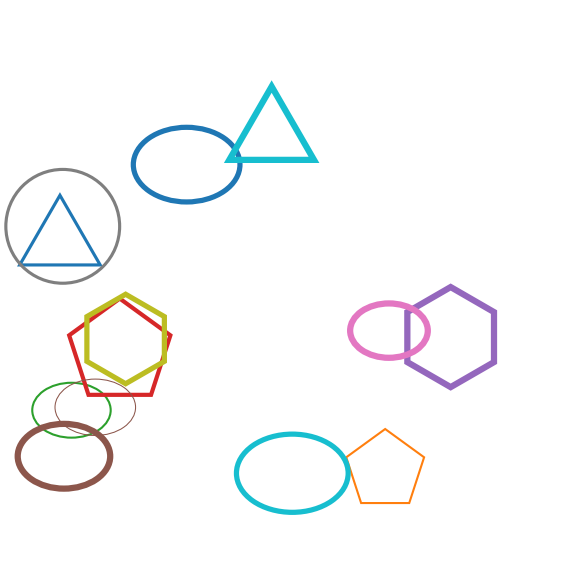[{"shape": "triangle", "thickness": 1.5, "radius": 0.4, "center": [0.104, 0.581]}, {"shape": "oval", "thickness": 2.5, "radius": 0.46, "center": [0.323, 0.714]}, {"shape": "pentagon", "thickness": 1, "radius": 0.35, "center": [0.667, 0.185]}, {"shape": "oval", "thickness": 1, "radius": 0.34, "center": [0.124, 0.289]}, {"shape": "pentagon", "thickness": 2, "radius": 0.46, "center": [0.207, 0.39]}, {"shape": "hexagon", "thickness": 3, "radius": 0.43, "center": [0.78, 0.415]}, {"shape": "oval", "thickness": 3, "radius": 0.4, "center": [0.111, 0.209]}, {"shape": "oval", "thickness": 0.5, "radius": 0.35, "center": [0.165, 0.294]}, {"shape": "oval", "thickness": 3, "radius": 0.34, "center": [0.674, 0.427]}, {"shape": "circle", "thickness": 1.5, "radius": 0.49, "center": [0.109, 0.607]}, {"shape": "hexagon", "thickness": 2.5, "radius": 0.39, "center": [0.218, 0.412]}, {"shape": "triangle", "thickness": 3, "radius": 0.42, "center": [0.47, 0.765]}, {"shape": "oval", "thickness": 2.5, "radius": 0.48, "center": [0.506, 0.18]}]